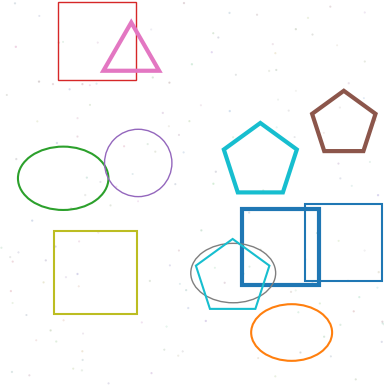[{"shape": "square", "thickness": 1.5, "radius": 0.5, "center": [0.891, 0.371]}, {"shape": "square", "thickness": 3, "radius": 0.5, "center": [0.729, 0.359]}, {"shape": "oval", "thickness": 1.5, "radius": 0.53, "center": [0.757, 0.136]}, {"shape": "oval", "thickness": 1.5, "radius": 0.59, "center": [0.164, 0.537]}, {"shape": "square", "thickness": 1, "radius": 0.5, "center": [0.251, 0.893]}, {"shape": "circle", "thickness": 1, "radius": 0.44, "center": [0.359, 0.577]}, {"shape": "pentagon", "thickness": 3, "radius": 0.43, "center": [0.893, 0.678]}, {"shape": "triangle", "thickness": 3, "radius": 0.42, "center": [0.341, 0.858]}, {"shape": "oval", "thickness": 1, "radius": 0.55, "center": [0.606, 0.291]}, {"shape": "square", "thickness": 1.5, "radius": 0.54, "center": [0.249, 0.292]}, {"shape": "pentagon", "thickness": 1.5, "radius": 0.5, "center": [0.604, 0.279]}, {"shape": "pentagon", "thickness": 3, "radius": 0.5, "center": [0.676, 0.581]}]